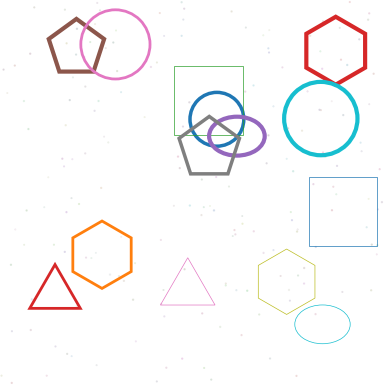[{"shape": "square", "thickness": 0.5, "radius": 0.44, "center": [0.891, 0.451]}, {"shape": "circle", "thickness": 2.5, "radius": 0.35, "center": [0.563, 0.69]}, {"shape": "hexagon", "thickness": 2, "radius": 0.44, "center": [0.265, 0.338]}, {"shape": "square", "thickness": 0.5, "radius": 0.45, "center": [0.541, 0.738]}, {"shape": "triangle", "thickness": 2, "radius": 0.38, "center": [0.143, 0.237]}, {"shape": "hexagon", "thickness": 3, "radius": 0.44, "center": [0.872, 0.868]}, {"shape": "oval", "thickness": 3, "radius": 0.36, "center": [0.615, 0.646]}, {"shape": "pentagon", "thickness": 3, "radius": 0.38, "center": [0.199, 0.875]}, {"shape": "circle", "thickness": 2, "radius": 0.45, "center": [0.3, 0.885]}, {"shape": "triangle", "thickness": 0.5, "radius": 0.41, "center": [0.488, 0.249]}, {"shape": "pentagon", "thickness": 2.5, "radius": 0.41, "center": [0.544, 0.615]}, {"shape": "hexagon", "thickness": 0.5, "radius": 0.42, "center": [0.744, 0.268]}, {"shape": "oval", "thickness": 0.5, "radius": 0.36, "center": [0.838, 0.158]}, {"shape": "circle", "thickness": 3, "radius": 0.48, "center": [0.833, 0.692]}]